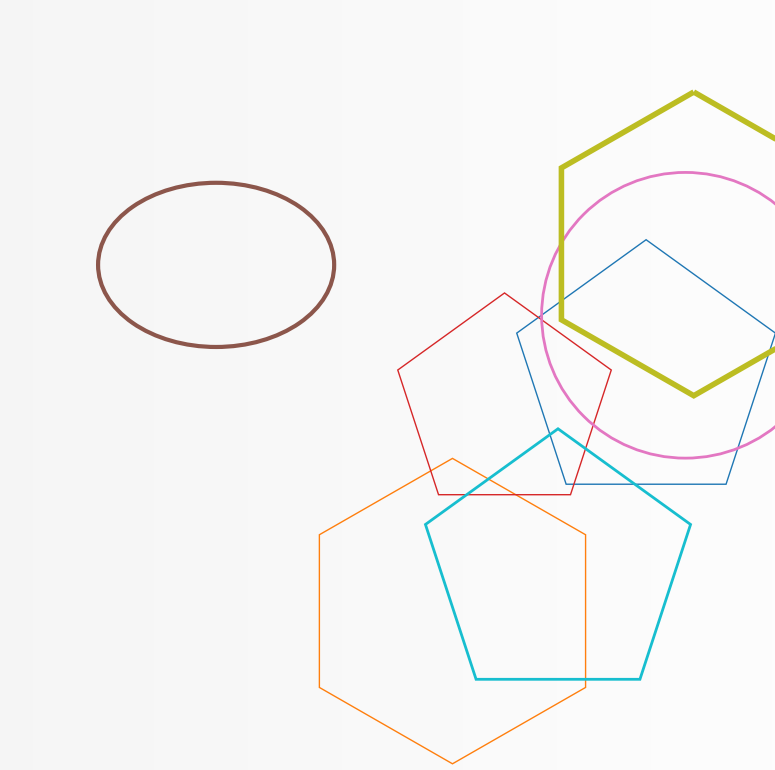[{"shape": "pentagon", "thickness": 0.5, "radius": 0.88, "center": [0.834, 0.513]}, {"shape": "hexagon", "thickness": 0.5, "radius": 0.99, "center": [0.584, 0.206]}, {"shape": "pentagon", "thickness": 0.5, "radius": 0.72, "center": [0.651, 0.475]}, {"shape": "oval", "thickness": 1.5, "radius": 0.76, "center": [0.279, 0.656]}, {"shape": "circle", "thickness": 1, "radius": 0.93, "center": [0.884, 0.591]}, {"shape": "hexagon", "thickness": 2, "radius": 0.99, "center": [0.895, 0.683]}, {"shape": "pentagon", "thickness": 1, "radius": 0.9, "center": [0.72, 0.263]}]